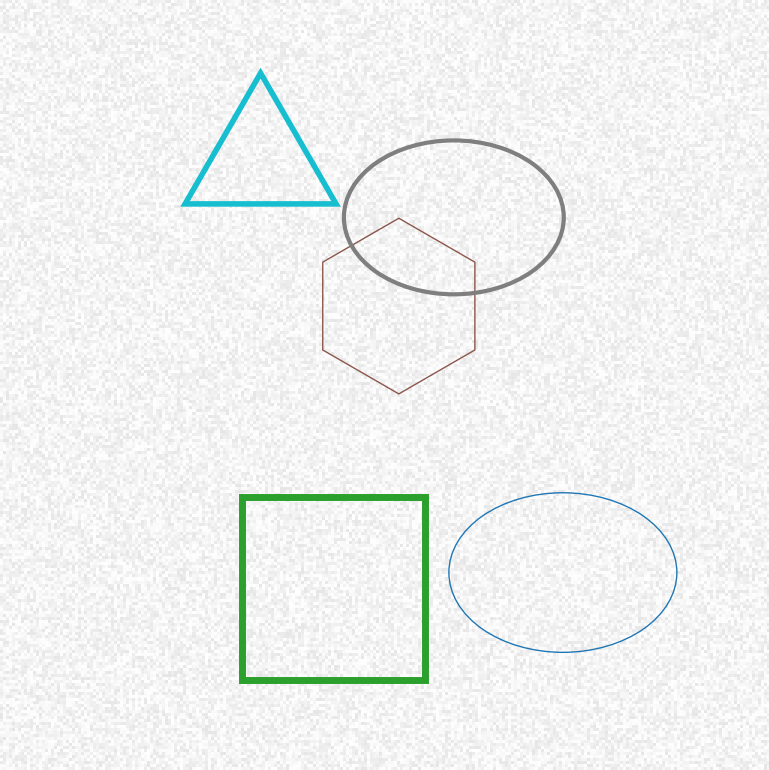[{"shape": "oval", "thickness": 0.5, "radius": 0.74, "center": [0.731, 0.256]}, {"shape": "square", "thickness": 2.5, "radius": 0.59, "center": [0.433, 0.235]}, {"shape": "hexagon", "thickness": 0.5, "radius": 0.57, "center": [0.518, 0.603]}, {"shape": "oval", "thickness": 1.5, "radius": 0.71, "center": [0.589, 0.718]}, {"shape": "triangle", "thickness": 2, "radius": 0.57, "center": [0.338, 0.792]}]